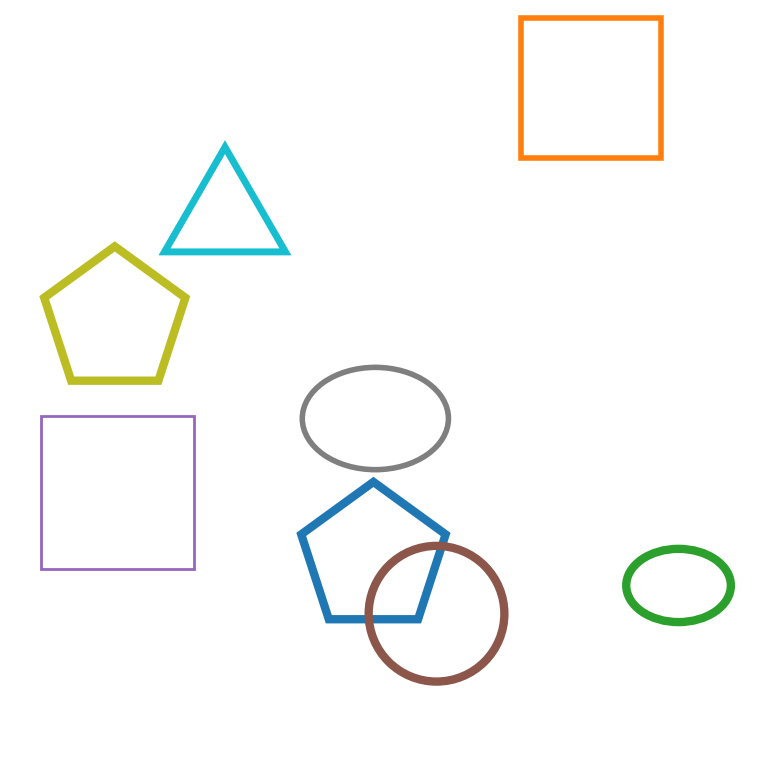[{"shape": "pentagon", "thickness": 3, "radius": 0.49, "center": [0.485, 0.276]}, {"shape": "square", "thickness": 2, "radius": 0.46, "center": [0.768, 0.885]}, {"shape": "oval", "thickness": 3, "radius": 0.34, "center": [0.881, 0.24]}, {"shape": "square", "thickness": 1, "radius": 0.5, "center": [0.153, 0.361]}, {"shape": "circle", "thickness": 3, "radius": 0.44, "center": [0.567, 0.203]}, {"shape": "oval", "thickness": 2, "radius": 0.47, "center": [0.487, 0.456]}, {"shape": "pentagon", "thickness": 3, "radius": 0.48, "center": [0.149, 0.584]}, {"shape": "triangle", "thickness": 2.5, "radius": 0.45, "center": [0.292, 0.718]}]